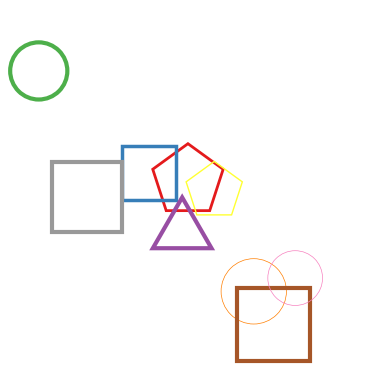[{"shape": "pentagon", "thickness": 2, "radius": 0.48, "center": [0.488, 0.531]}, {"shape": "square", "thickness": 2.5, "radius": 0.35, "center": [0.388, 0.55]}, {"shape": "circle", "thickness": 3, "radius": 0.37, "center": [0.101, 0.816]}, {"shape": "triangle", "thickness": 3, "radius": 0.44, "center": [0.473, 0.399]}, {"shape": "circle", "thickness": 0.5, "radius": 0.42, "center": [0.659, 0.243]}, {"shape": "pentagon", "thickness": 1, "radius": 0.38, "center": [0.556, 0.504]}, {"shape": "square", "thickness": 3, "radius": 0.47, "center": [0.71, 0.156]}, {"shape": "circle", "thickness": 0.5, "radius": 0.36, "center": [0.767, 0.278]}, {"shape": "square", "thickness": 3, "radius": 0.45, "center": [0.226, 0.488]}]